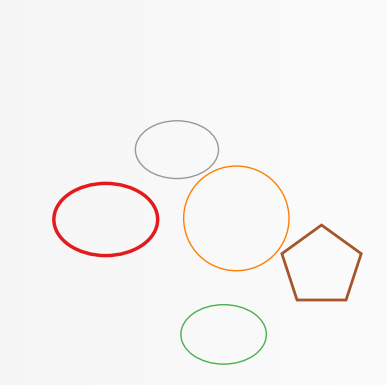[{"shape": "oval", "thickness": 2.5, "radius": 0.67, "center": [0.273, 0.43]}, {"shape": "oval", "thickness": 1, "radius": 0.55, "center": [0.577, 0.131]}, {"shape": "circle", "thickness": 1, "radius": 0.68, "center": [0.61, 0.433]}, {"shape": "pentagon", "thickness": 2, "radius": 0.54, "center": [0.83, 0.308]}, {"shape": "oval", "thickness": 1, "radius": 0.54, "center": [0.457, 0.611]}]